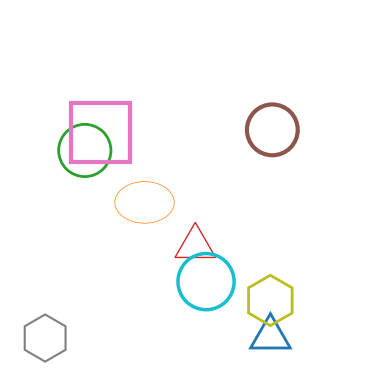[{"shape": "triangle", "thickness": 2, "radius": 0.3, "center": [0.702, 0.126]}, {"shape": "oval", "thickness": 0.5, "radius": 0.39, "center": [0.375, 0.474]}, {"shape": "circle", "thickness": 2, "radius": 0.34, "center": [0.22, 0.609]}, {"shape": "triangle", "thickness": 1, "radius": 0.3, "center": [0.507, 0.362]}, {"shape": "circle", "thickness": 3, "radius": 0.33, "center": [0.707, 0.663]}, {"shape": "square", "thickness": 3, "radius": 0.38, "center": [0.261, 0.657]}, {"shape": "hexagon", "thickness": 1.5, "radius": 0.31, "center": [0.117, 0.122]}, {"shape": "hexagon", "thickness": 2, "radius": 0.33, "center": [0.702, 0.22]}, {"shape": "circle", "thickness": 2.5, "radius": 0.36, "center": [0.535, 0.269]}]